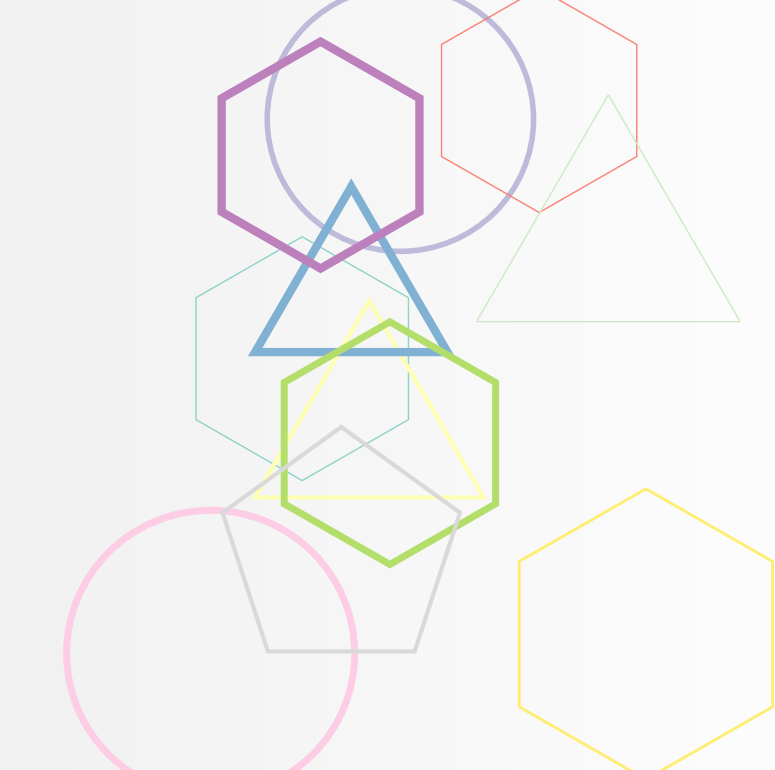[{"shape": "hexagon", "thickness": 0.5, "radius": 0.79, "center": [0.39, 0.534]}, {"shape": "triangle", "thickness": 1.5, "radius": 0.85, "center": [0.477, 0.439]}, {"shape": "circle", "thickness": 2, "radius": 0.86, "center": [0.517, 0.845]}, {"shape": "hexagon", "thickness": 0.5, "radius": 0.73, "center": [0.696, 0.87]}, {"shape": "triangle", "thickness": 3, "radius": 0.72, "center": [0.453, 0.614]}, {"shape": "hexagon", "thickness": 2.5, "radius": 0.79, "center": [0.503, 0.424]}, {"shape": "circle", "thickness": 2.5, "radius": 0.93, "center": [0.272, 0.151]}, {"shape": "pentagon", "thickness": 1.5, "radius": 0.81, "center": [0.44, 0.284]}, {"shape": "hexagon", "thickness": 3, "radius": 0.74, "center": [0.414, 0.799]}, {"shape": "triangle", "thickness": 0.5, "radius": 0.98, "center": [0.785, 0.68]}, {"shape": "hexagon", "thickness": 1, "radius": 0.94, "center": [0.833, 0.176]}]